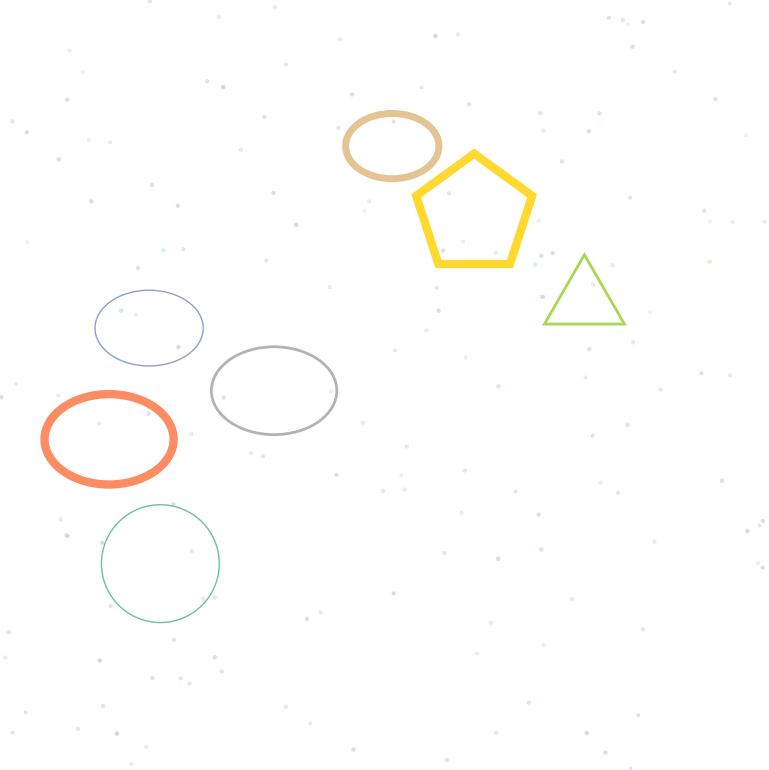[{"shape": "circle", "thickness": 0.5, "radius": 0.38, "center": [0.208, 0.268]}, {"shape": "oval", "thickness": 3, "radius": 0.42, "center": [0.142, 0.429]}, {"shape": "oval", "thickness": 0.5, "radius": 0.35, "center": [0.194, 0.574]}, {"shape": "triangle", "thickness": 1, "radius": 0.3, "center": [0.759, 0.609]}, {"shape": "pentagon", "thickness": 3, "radius": 0.4, "center": [0.616, 0.721]}, {"shape": "oval", "thickness": 2.5, "radius": 0.3, "center": [0.509, 0.81]}, {"shape": "oval", "thickness": 1, "radius": 0.41, "center": [0.356, 0.493]}]